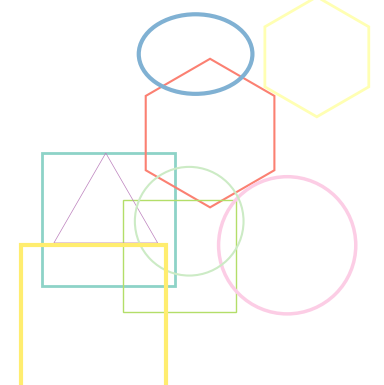[{"shape": "square", "thickness": 2, "radius": 0.86, "center": [0.281, 0.43]}, {"shape": "hexagon", "thickness": 2, "radius": 0.78, "center": [0.823, 0.852]}, {"shape": "hexagon", "thickness": 1.5, "radius": 0.96, "center": [0.546, 0.654]}, {"shape": "oval", "thickness": 3, "radius": 0.74, "center": [0.508, 0.86]}, {"shape": "square", "thickness": 1, "radius": 0.73, "center": [0.467, 0.335]}, {"shape": "circle", "thickness": 2.5, "radius": 0.89, "center": [0.746, 0.363]}, {"shape": "triangle", "thickness": 0.5, "radius": 0.78, "center": [0.275, 0.447]}, {"shape": "circle", "thickness": 1.5, "radius": 0.71, "center": [0.491, 0.425]}, {"shape": "square", "thickness": 3, "radius": 0.94, "center": [0.243, 0.175]}]